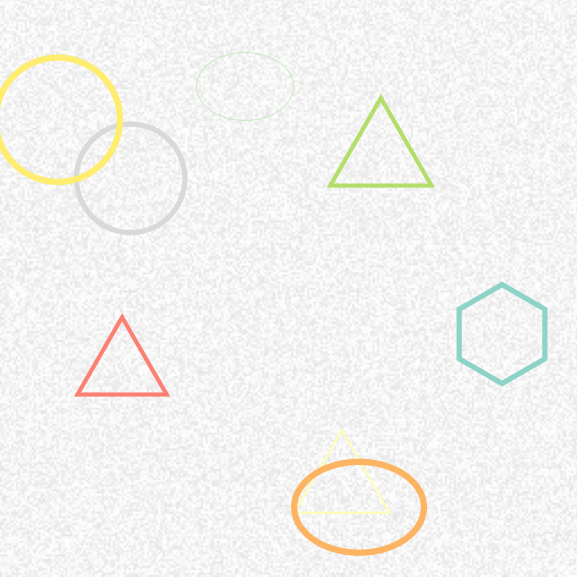[{"shape": "hexagon", "thickness": 2.5, "radius": 0.43, "center": [0.869, 0.421]}, {"shape": "triangle", "thickness": 1, "radius": 0.48, "center": [0.592, 0.159]}, {"shape": "triangle", "thickness": 2, "radius": 0.45, "center": [0.211, 0.361]}, {"shape": "oval", "thickness": 3, "radius": 0.56, "center": [0.622, 0.121]}, {"shape": "triangle", "thickness": 2, "radius": 0.51, "center": [0.66, 0.728]}, {"shape": "circle", "thickness": 2.5, "radius": 0.47, "center": [0.226, 0.69]}, {"shape": "oval", "thickness": 0.5, "radius": 0.42, "center": [0.424, 0.849]}, {"shape": "circle", "thickness": 3, "radius": 0.54, "center": [0.1, 0.792]}]